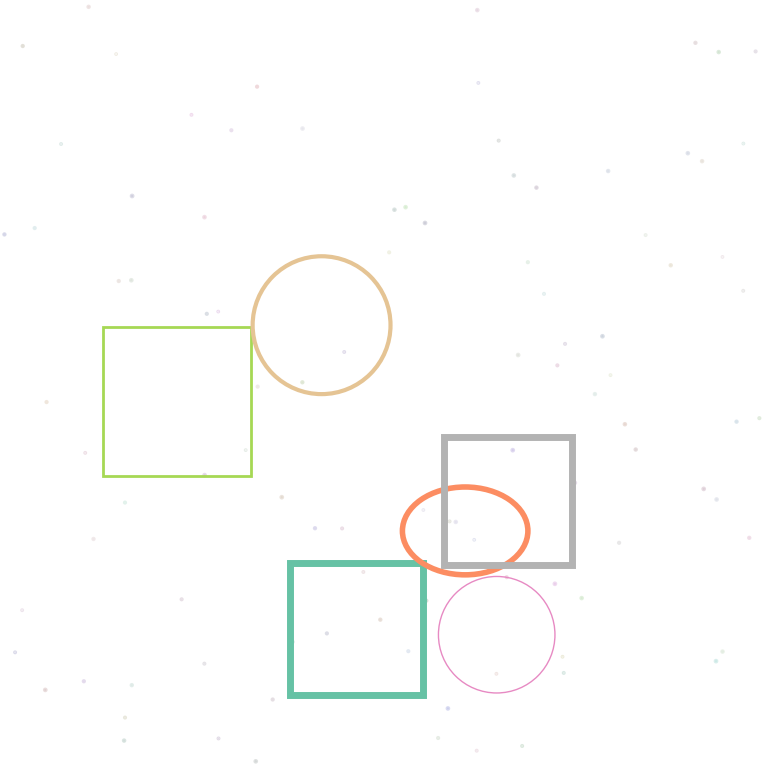[{"shape": "square", "thickness": 2.5, "radius": 0.43, "center": [0.463, 0.183]}, {"shape": "oval", "thickness": 2, "radius": 0.41, "center": [0.604, 0.311]}, {"shape": "circle", "thickness": 0.5, "radius": 0.38, "center": [0.645, 0.176]}, {"shape": "square", "thickness": 1, "radius": 0.48, "center": [0.229, 0.479]}, {"shape": "circle", "thickness": 1.5, "radius": 0.45, "center": [0.418, 0.578]}, {"shape": "square", "thickness": 2.5, "radius": 0.42, "center": [0.659, 0.349]}]